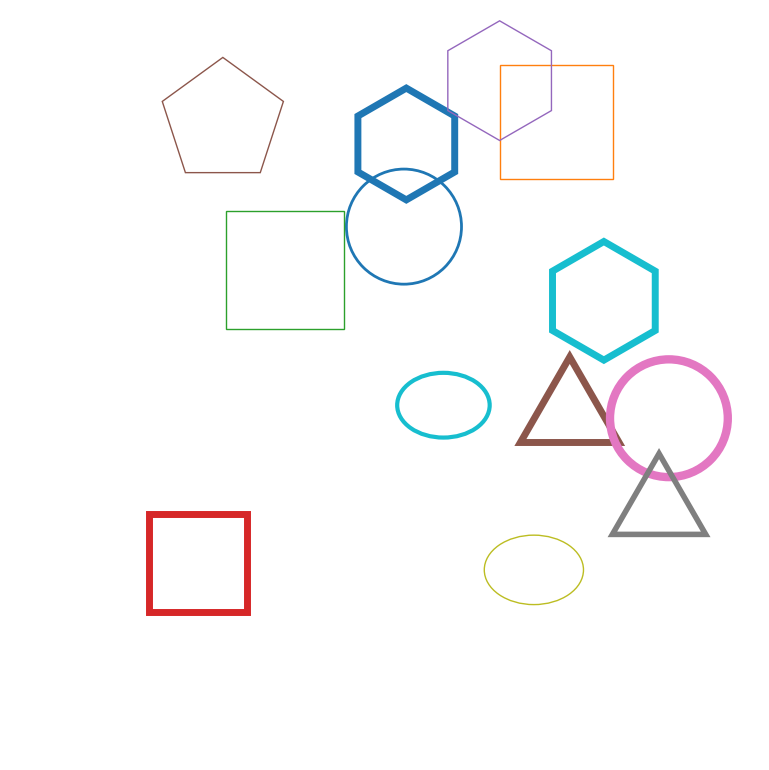[{"shape": "circle", "thickness": 1, "radius": 0.37, "center": [0.525, 0.706]}, {"shape": "hexagon", "thickness": 2.5, "radius": 0.36, "center": [0.528, 0.813]}, {"shape": "square", "thickness": 0.5, "radius": 0.37, "center": [0.723, 0.842]}, {"shape": "square", "thickness": 0.5, "radius": 0.38, "center": [0.37, 0.649]}, {"shape": "square", "thickness": 2.5, "radius": 0.32, "center": [0.257, 0.269]}, {"shape": "hexagon", "thickness": 0.5, "radius": 0.39, "center": [0.649, 0.895]}, {"shape": "triangle", "thickness": 2.5, "radius": 0.37, "center": [0.74, 0.462]}, {"shape": "pentagon", "thickness": 0.5, "radius": 0.41, "center": [0.289, 0.843]}, {"shape": "circle", "thickness": 3, "radius": 0.38, "center": [0.869, 0.457]}, {"shape": "triangle", "thickness": 2, "radius": 0.35, "center": [0.856, 0.341]}, {"shape": "oval", "thickness": 0.5, "radius": 0.32, "center": [0.693, 0.26]}, {"shape": "hexagon", "thickness": 2.5, "radius": 0.39, "center": [0.784, 0.609]}, {"shape": "oval", "thickness": 1.5, "radius": 0.3, "center": [0.576, 0.474]}]